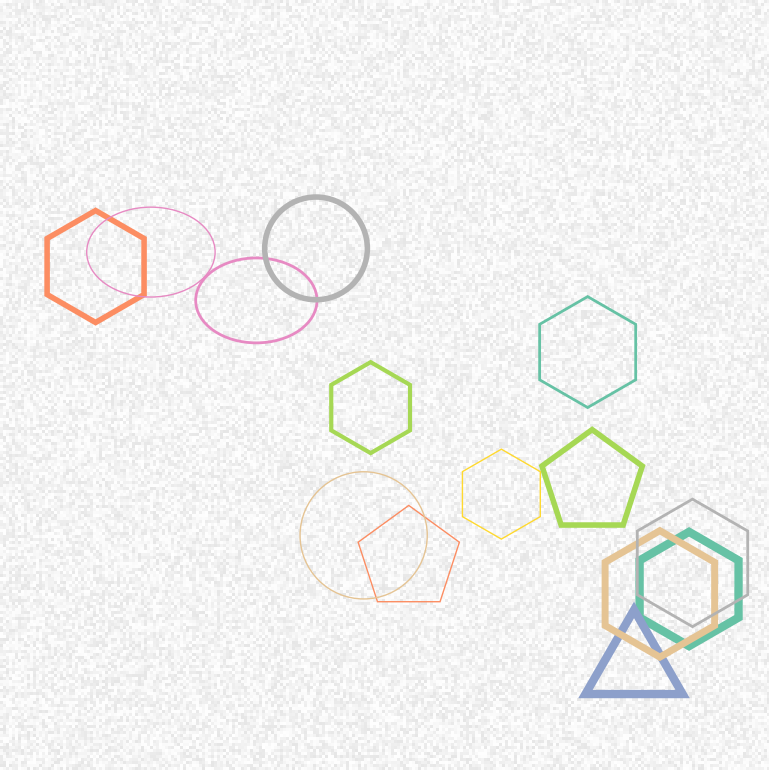[{"shape": "hexagon", "thickness": 1, "radius": 0.36, "center": [0.763, 0.543]}, {"shape": "hexagon", "thickness": 3, "radius": 0.37, "center": [0.895, 0.235]}, {"shape": "pentagon", "thickness": 0.5, "radius": 0.35, "center": [0.531, 0.274]}, {"shape": "hexagon", "thickness": 2, "radius": 0.36, "center": [0.124, 0.654]}, {"shape": "triangle", "thickness": 3, "radius": 0.36, "center": [0.823, 0.135]}, {"shape": "oval", "thickness": 1, "radius": 0.39, "center": [0.333, 0.61]}, {"shape": "oval", "thickness": 0.5, "radius": 0.42, "center": [0.196, 0.673]}, {"shape": "pentagon", "thickness": 2, "radius": 0.34, "center": [0.769, 0.374]}, {"shape": "hexagon", "thickness": 1.5, "radius": 0.3, "center": [0.481, 0.471]}, {"shape": "hexagon", "thickness": 0.5, "radius": 0.29, "center": [0.651, 0.358]}, {"shape": "circle", "thickness": 0.5, "radius": 0.41, "center": [0.472, 0.305]}, {"shape": "hexagon", "thickness": 2.5, "radius": 0.41, "center": [0.857, 0.229]}, {"shape": "circle", "thickness": 2, "radius": 0.33, "center": [0.41, 0.677]}, {"shape": "hexagon", "thickness": 1, "radius": 0.41, "center": [0.899, 0.269]}]